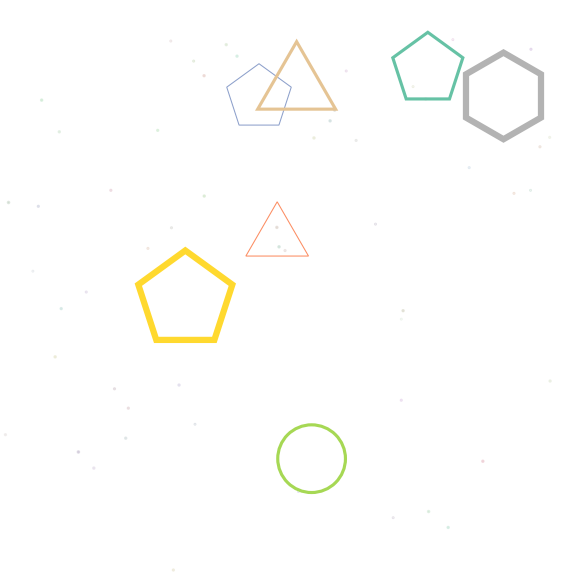[{"shape": "pentagon", "thickness": 1.5, "radius": 0.32, "center": [0.741, 0.879]}, {"shape": "triangle", "thickness": 0.5, "radius": 0.31, "center": [0.48, 0.587]}, {"shape": "pentagon", "thickness": 0.5, "radius": 0.29, "center": [0.448, 0.83]}, {"shape": "circle", "thickness": 1.5, "radius": 0.29, "center": [0.54, 0.205]}, {"shape": "pentagon", "thickness": 3, "radius": 0.43, "center": [0.321, 0.48]}, {"shape": "triangle", "thickness": 1.5, "radius": 0.39, "center": [0.514, 0.849]}, {"shape": "hexagon", "thickness": 3, "radius": 0.37, "center": [0.872, 0.833]}]